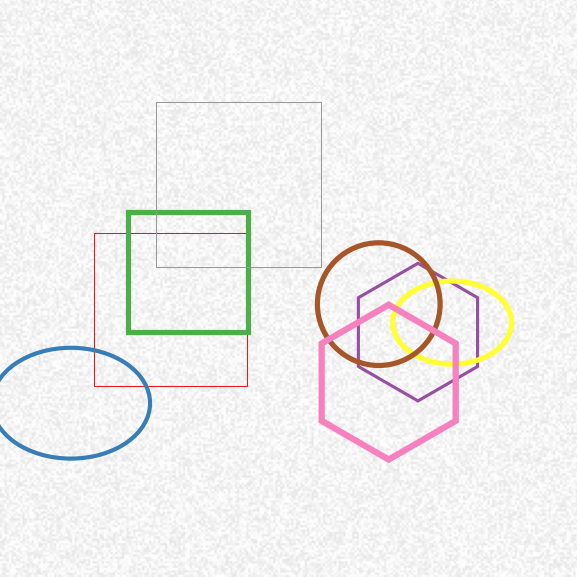[{"shape": "square", "thickness": 0.5, "radius": 0.66, "center": [0.295, 0.463]}, {"shape": "oval", "thickness": 2, "radius": 0.69, "center": [0.123, 0.301]}, {"shape": "square", "thickness": 2.5, "radius": 0.52, "center": [0.325, 0.528]}, {"shape": "hexagon", "thickness": 1.5, "radius": 0.6, "center": [0.724, 0.424]}, {"shape": "oval", "thickness": 2.5, "radius": 0.51, "center": [0.783, 0.441]}, {"shape": "circle", "thickness": 2.5, "radius": 0.53, "center": [0.656, 0.472]}, {"shape": "hexagon", "thickness": 3, "radius": 0.67, "center": [0.673, 0.337]}, {"shape": "square", "thickness": 0.5, "radius": 0.71, "center": [0.413, 0.679]}]